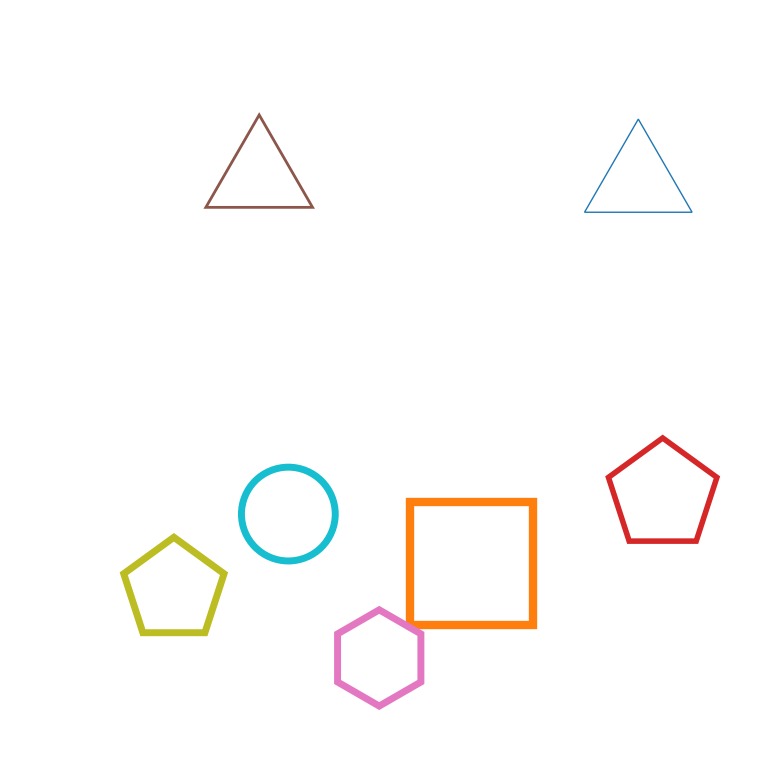[{"shape": "triangle", "thickness": 0.5, "radius": 0.4, "center": [0.829, 0.765]}, {"shape": "square", "thickness": 3, "radius": 0.4, "center": [0.612, 0.268]}, {"shape": "pentagon", "thickness": 2, "radius": 0.37, "center": [0.861, 0.357]}, {"shape": "triangle", "thickness": 1, "radius": 0.4, "center": [0.337, 0.771]}, {"shape": "hexagon", "thickness": 2.5, "radius": 0.31, "center": [0.493, 0.146]}, {"shape": "pentagon", "thickness": 2.5, "radius": 0.34, "center": [0.226, 0.234]}, {"shape": "circle", "thickness": 2.5, "radius": 0.3, "center": [0.374, 0.332]}]